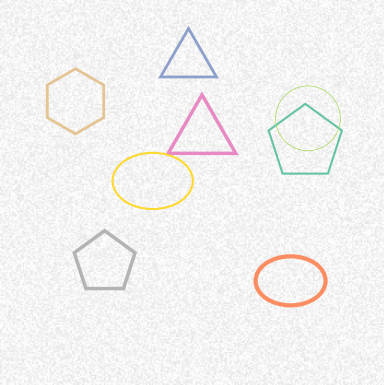[{"shape": "pentagon", "thickness": 1.5, "radius": 0.5, "center": [0.793, 0.63]}, {"shape": "oval", "thickness": 3, "radius": 0.45, "center": [0.755, 0.271]}, {"shape": "triangle", "thickness": 2, "radius": 0.42, "center": [0.49, 0.842]}, {"shape": "triangle", "thickness": 2.5, "radius": 0.51, "center": [0.525, 0.652]}, {"shape": "circle", "thickness": 0.5, "radius": 0.42, "center": [0.8, 0.693]}, {"shape": "oval", "thickness": 1.5, "radius": 0.52, "center": [0.397, 0.53]}, {"shape": "hexagon", "thickness": 2, "radius": 0.42, "center": [0.196, 0.737]}, {"shape": "pentagon", "thickness": 2.5, "radius": 0.42, "center": [0.272, 0.318]}]